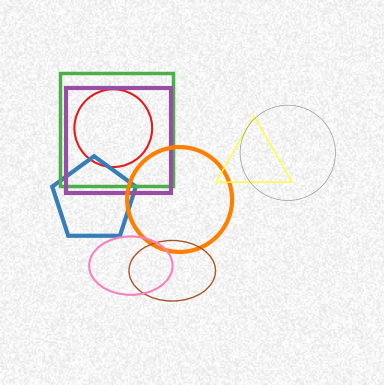[{"shape": "circle", "thickness": 1.5, "radius": 0.5, "center": [0.294, 0.667]}, {"shape": "pentagon", "thickness": 3, "radius": 0.57, "center": [0.244, 0.48]}, {"shape": "square", "thickness": 2.5, "radius": 0.73, "center": [0.302, 0.664]}, {"shape": "square", "thickness": 3, "radius": 0.68, "center": [0.308, 0.635]}, {"shape": "circle", "thickness": 3, "radius": 0.68, "center": [0.467, 0.482]}, {"shape": "triangle", "thickness": 1, "radius": 0.57, "center": [0.66, 0.584]}, {"shape": "oval", "thickness": 1, "radius": 0.56, "center": [0.447, 0.297]}, {"shape": "oval", "thickness": 1.5, "radius": 0.54, "center": [0.34, 0.31]}, {"shape": "circle", "thickness": 0.5, "radius": 0.62, "center": [0.747, 0.603]}]